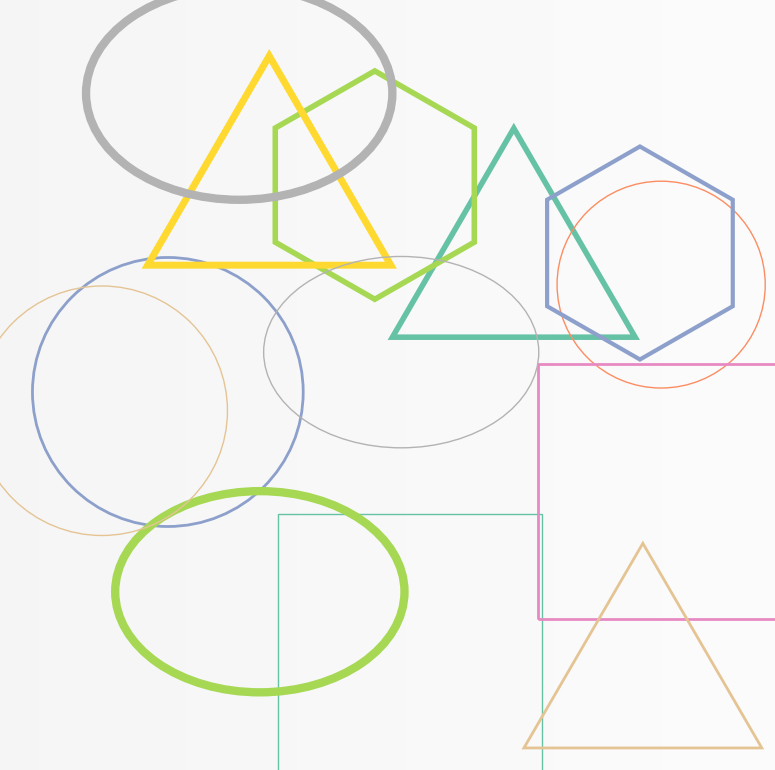[{"shape": "triangle", "thickness": 2, "radius": 0.9, "center": [0.663, 0.653]}, {"shape": "square", "thickness": 0.5, "radius": 0.85, "center": [0.529, 0.162]}, {"shape": "circle", "thickness": 0.5, "radius": 0.67, "center": [0.853, 0.63]}, {"shape": "hexagon", "thickness": 1.5, "radius": 0.69, "center": [0.826, 0.671]}, {"shape": "circle", "thickness": 1, "radius": 0.87, "center": [0.217, 0.491]}, {"shape": "square", "thickness": 1, "radius": 0.83, "center": [0.859, 0.361]}, {"shape": "oval", "thickness": 3, "radius": 0.93, "center": [0.335, 0.232]}, {"shape": "hexagon", "thickness": 2, "radius": 0.74, "center": [0.484, 0.76]}, {"shape": "triangle", "thickness": 2.5, "radius": 0.91, "center": [0.347, 0.746]}, {"shape": "triangle", "thickness": 1, "radius": 0.89, "center": [0.829, 0.117]}, {"shape": "circle", "thickness": 0.5, "radius": 0.81, "center": [0.131, 0.467]}, {"shape": "oval", "thickness": 0.5, "radius": 0.89, "center": [0.518, 0.543]}, {"shape": "oval", "thickness": 3, "radius": 0.99, "center": [0.309, 0.879]}]